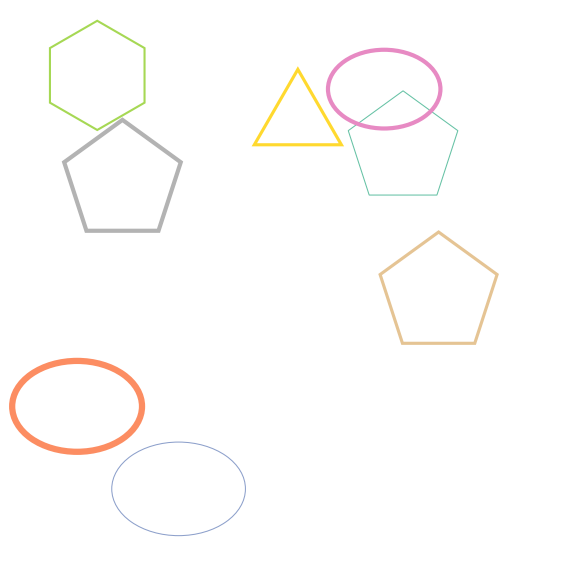[{"shape": "pentagon", "thickness": 0.5, "radius": 0.5, "center": [0.698, 0.742]}, {"shape": "oval", "thickness": 3, "radius": 0.56, "center": [0.134, 0.295]}, {"shape": "oval", "thickness": 0.5, "radius": 0.58, "center": [0.309, 0.153]}, {"shape": "oval", "thickness": 2, "radius": 0.49, "center": [0.665, 0.845]}, {"shape": "hexagon", "thickness": 1, "radius": 0.47, "center": [0.168, 0.869]}, {"shape": "triangle", "thickness": 1.5, "radius": 0.44, "center": [0.516, 0.792]}, {"shape": "pentagon", "thickness": 1.5, "radius": 0.53, "center": [0.759, 0.491]}, {"shape": "pentagon", "thickness": 2, "radius": 0.53, "center": [0.212, 0.685]}]